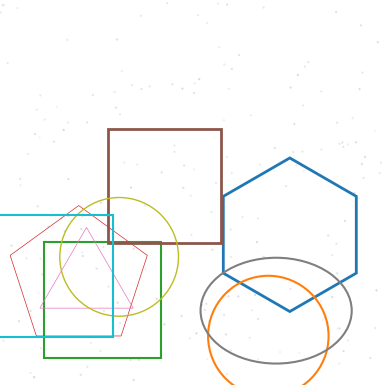[{"shape": "hexagon", "thickness": 2, "radius": 1.0, "center": [0.753, 0.39]}, {"shape": "circle", "thickness": 1.5, "radius": 0.78, "center": [0.697, 0.127]}, {"shape": "square", "thickness": 1.5, "radius": 0.76, "center": [0.266, 0.221]}, {"shape": "pentagon", "thickness": 0.5, "radius": 0.94, "center": [0.204, 0.279]}, {"shape": "square", "thickness": 2, "radius": 0.73, "center": [0.426, 0.517]}, {"shape": "triangle", "thickness": 0.5, "radius": 0.7, "center": [0.225, 0.27]}, {"shape": "oval", "thickness": 1.5, "radius": 0.98, "center": [0.717, 0.193]}, {"shape": "circle", "thickness": 1, "radius": 0.77, "center": [0.309, 0.333]}, {"shape": "square", "thickness": 1.5, "radius": 0.79, "center": [0.137, 0.283]}]